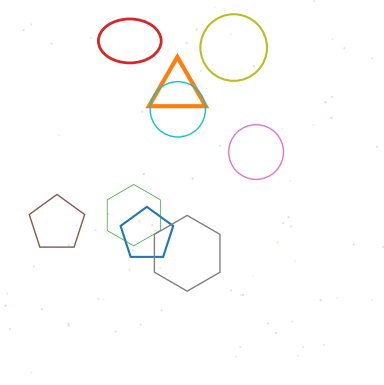[{"shape": "pentagon", "thickness": 1.5, "radius": 0.36, "center": [0.382, 0.391]}, {"shape": "triangle", "thickness": 3, "radius": 0.43, "center": [0.461, 0.767]}, {"shape": "hexagon", "thickness": 0.5, "radius": 0.4, "center": [0.347, 0.441]}, {"shape": "oval", "thickness": 2, "radius": 0.41, "center": [0.337, 0.894]}, {"shape": "pentagon", "thickness": 1, "radius": 0.38, "center": [0.148, 0.419]}, {"shape": "circle", "thickness": 1, "radius": 0.36, "center": [0.665, 0.605]}, {"shape": "hexagon", "thickness": 1, "radius": 0.49, "center": [0.486, 0.342]}, {"shape": "circle", "thickness": 1.5, "radius": 0.43, "center": [0.607, 0.877]}, {"shape": "circle", "thickness": 1, "radius": 0.36, "center": [0.462, 0.716]}]